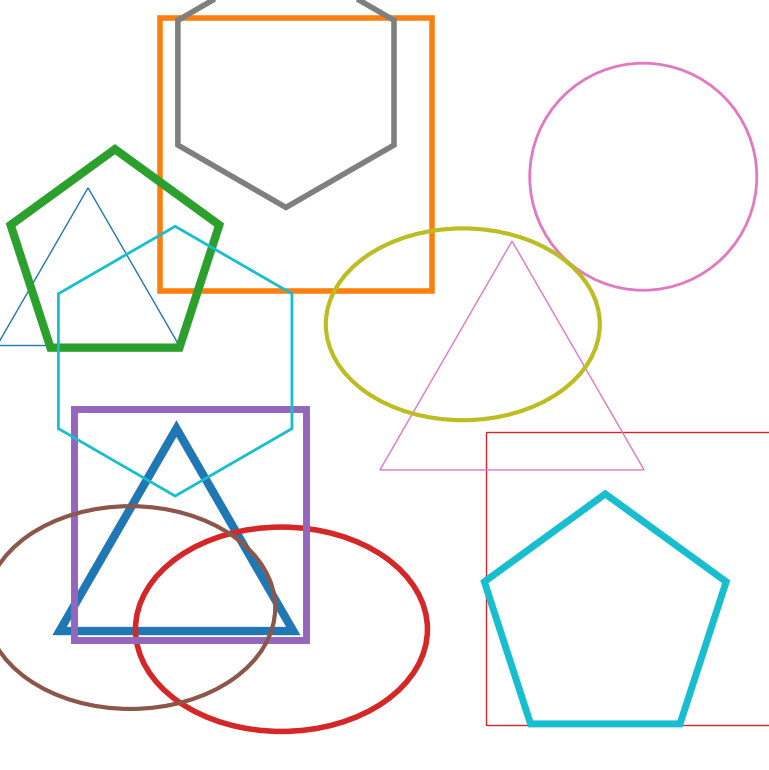[{"shape": "triangle", "thickness": 3, "radius": 0.88, "center": [0.229, 0.268]}, {"shape": "triangle", "thickness": 0.5, "radius": 0.68, "center": [0.114, 0.62]}, {"shape": "square", "thickness": 2, "radius": 0.88, "center": [0.385, 0.799]}, {"shape": "pentagon", "thickness": 3, "radius": 0.71, "center": [0.149, 0.664]}, {"shape": "oval", "thickness": 2, "radius": 0.95, "center": [0.366, 0.183]}, {"shape": "square", "thickness": 0.5, "radius": 0.95, "center": [0.821, 0.249]}, {"shape": "square", "thickness": 2.5, "radius": 0.75, "center": [0.247, 0.319]}, {"shape": "oval", "thickness": 1.5, "radius": 0.94, "center": [0.169, 0.211]}, {"shape": "triangle", "thickness": 0.5, "radius": 0.99, "center": [0.665, 0.489]}, {"shape": "circle", "thickness": 1, "radius": 0.74, "center": [0.835, 0.77]}, {"shape": "hexagon", "thickness": 2, "radius": 0.81, "center": [0.371, 0.893]}, {"shape": "oval", "thickness": 1.5, "radius": 0.89, "center": [0.601, 0.579]}, {"shape": "pentagon", "thickness": 2.5, "radius": 0.83, "center": [0.786, 0.193]}, {"shape": "hexagon", "thickness": 1, "radius": 0.88, "center": [0.227, 0.531]}]